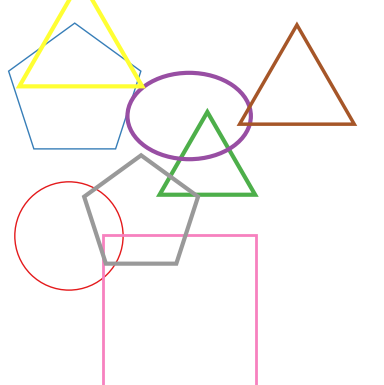[{"shape": "circle", "thickness": 1, "radius": 0.7, "center": [0.179, 0.387]}, {"shape": "pentagon", "thickness": 1, "radius": 0.9, "center": [0.194, 0.759]}, {"shape": "triangle", "thickness": 3, "radius": 0.72, "center": [0.539, 0.566]}, {"shape": "oval", "thickness": 3, "radius": 0.8, "center": [0.491, 0.699]}, {"shape": "triangle", "thickness": 3, "radius": 0.92, "center": [0.21, 0.868]}, {"shape": "triangle", "thickness": 2.5, "radius": 0.86, "center": [0.771, 0.763]}, {"shape": "square", "thickness": 2, "radius": 0.99, "center": [0.466, 0.191]}, {"shape": "pentagon", "thickness": 3, "radius": 0.78, "center": [0.367, 0.441]}]